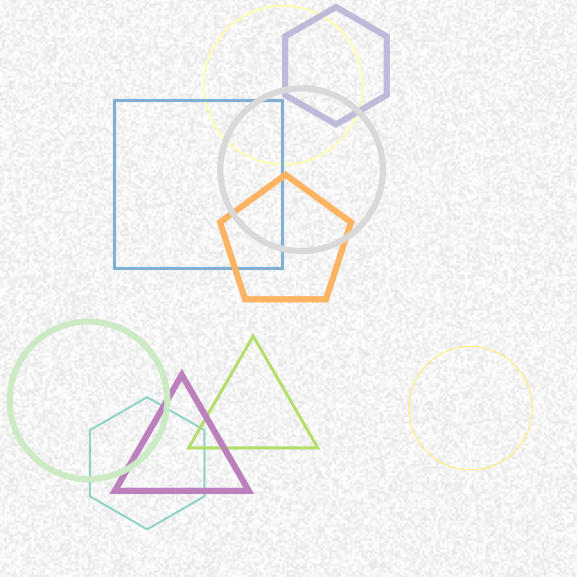[{"shape": "hexagon", "thickness": 1, "radius": 0.57, "center": [0.255, 0.197]}, {"shape": "circle", "thickness": 1, "radius": 0.69, "center": [0.49, 0.852]}, {"shape": "hexagon", "thickness": 3, "radius": 0.51, "center": [0.582, 0.885]}, {"shape": "square", "thickness": 1.5, "radius": 0.73, "center": [0.343, 0.68]}, {"shape": "pentagon", "thickness": 3, "radius": 0.6, "center": [0.494, 0.577]}, {"shape": "triangle", "thickness": 1.5, "radius": 0.65, "center": [0.438, 0.288]}, {"shape": "circle", "thickness": 3, "radius": 0.7, "center": [0.522, 0.705]}, {"shape": "triangle", "thickness": 3, "radius": 0.67, "center": [0.315, 0.216]}, {"shape": "circle", "thickness": 3, "radius": 0.68, "center": [0.153, 0.306]}, {"shape": "circle", "thickness": 0.5, "radius": 0.53, "center": [0.815, 0.292]}]